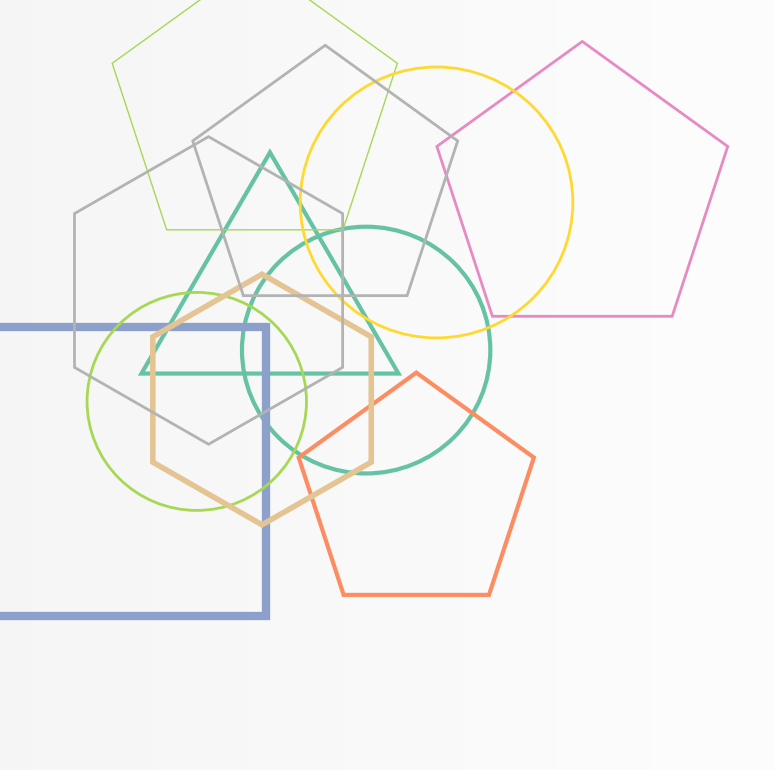[{"shape": "circle", "thickness": 1.5, "radius": 0.8, "center": [0.472, 0.545]}, {"shape": "triangle", "thickness": 1.5, "radius": 0.96, "center": [0.348, 0.611]}, {"shape": "pentagon", "thickness": 1.5, "radius": 0.8, "center": [0.537, 0.356]}, {"shape": "square", "thickness": 3, "radius": 0.94, "center": [0.155, 0.388]}, {"shape": "pentagon", "thickness": 1, "radius": 0.99, "center": [0.751, 0.749]}, {"shape": "circle", "thickness": 1, "radius": 0.71, "center": [0.254, 0.479]}, {"shape": "pentagon", "thickness": 0.5, "radius": 0.97, "center": [0.329, 0.858]}, {"shape": "circle", "thickness": 1, "radius": 0.88, "center": [0.563, 0.737]}, {"shape": "hexagon", "thickness": 2, "radius": 0.81, "center": [0.338, 0.481]}, {"shape": "pentagon", "thickness": 1, "radius": 0.9, "center": [0.42, 0.761]}, {"shape": "hexagon", "thickness": 1, "radius": 1.0, "center": [0.269, 0.623]}]